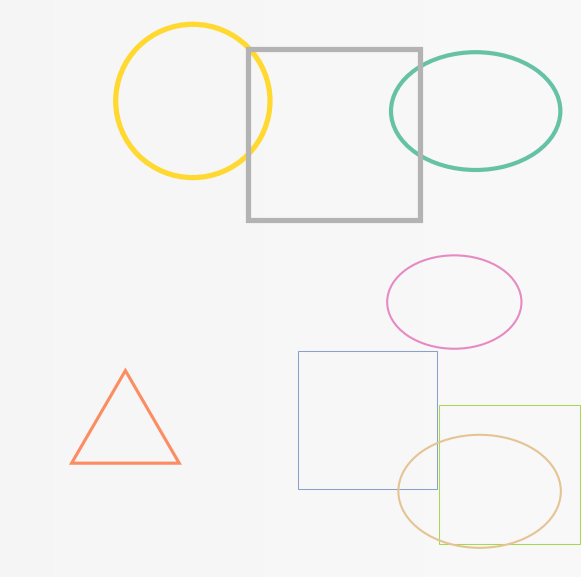[{"shape": "oval", "thickness": 2, "radius": 0.73, "center": [0.818, 0.807]}, {"shape": "triangle", "thickness": 1.5, "radius": 0.53, "center": [0.216, 0.251]}, {"shape": "square", "thickness": 0.5, "radius": 0.6, "center": [0.632, 0.272]}, {"shape": "oval", "thickness": 1, "radius": 0.58, "center": [0.782, 0.476]}, {"shape": "square", "thickness": 0.5, "radius": 0.6, "center": [0.876, 0.178]}, {"shape": "circle", "thickness": 2.5, "radius": 0.66, "center": [0.332, 0.824]}, {"shape": "oval", "thickness": 1, "radius": 0.7, "center": [0.825, 0.148]}, {"shape": "square", "thickness": 2.5, "radius": 0.74, "center": [0.575, 0.766]}]